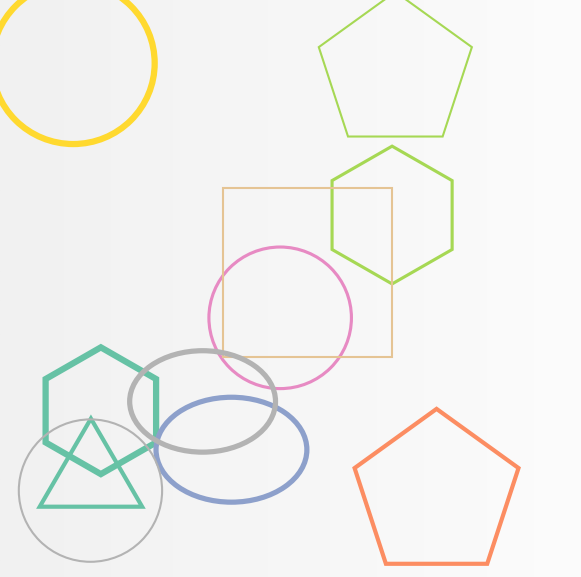[{"shape": "triangle", "thickness": 2, "radius": 0.51, "center": [0.156, 0.173]}, {"shape": "hexagon", "thickness": 3, "radius": 0.55, "center": [0.174, 0.288]}, {"shape": "pentagon", "thickness": 2, "radius": 0.74, "center": [0.751, 0.143]}, {"shape": "oval", "thickness": 2.5, "radius": 0.65, "center": [0.398, 0.22]}, {"shape": "circle", "thickness": 1.5, "radius": 0.61, "center": [0.482, 0.449]}, {"shape": "pentagon", "thickness": 1, "radius": 0.69, "center": [0.68, 0.875]}, {"shape": "hexagon", "thickness": 1.5, "radius": 0.6, "center": [0.675, 0.627]}, {"shape": "circle", "thickness": 3, "radius": 0.7, "center": [0.126, 0.89]}, {"shape": "square", "thickness": 1, "radius": 0.73, "center": [0.529, 0.527]}, {"shape": "circle", "thickness": 1, "radius": 0.62, "center": [0.156, 0.15]}, {"shape": "oval", "thickness": 2.5, "radius": 0.63, "center": [0.349, 0.304]}]